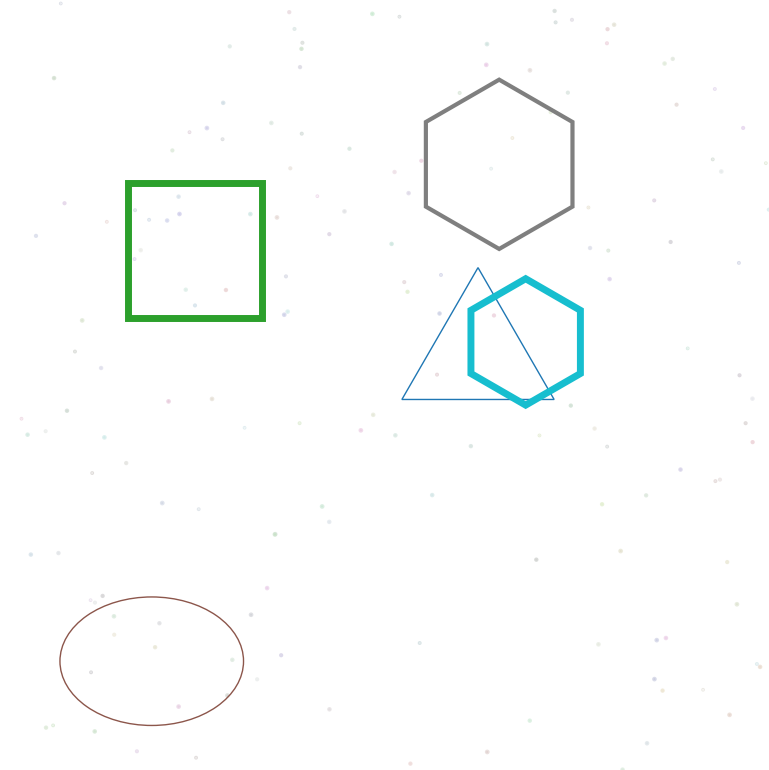[{"shape": "triangle", "thickness": 0.5, "radius": 0.57, "center": [0.621, 0.538]}, {"shape": "square", "thickness": 2.5, "radius": 0.44, "center": [0.253, 0.675]}, {"shape": "oval", "thickness": 0.5, "radius": 0.6, "center": [0.197, 0.141]}, {"shape": "hexagon", "thickness": 1.5, "radius": 0.55, "center": [0.648, 0.787]}, {"shape": "hexagon", "thickness": 2.5, "radius": 0.41, "center": [0.683, 0.556]}]